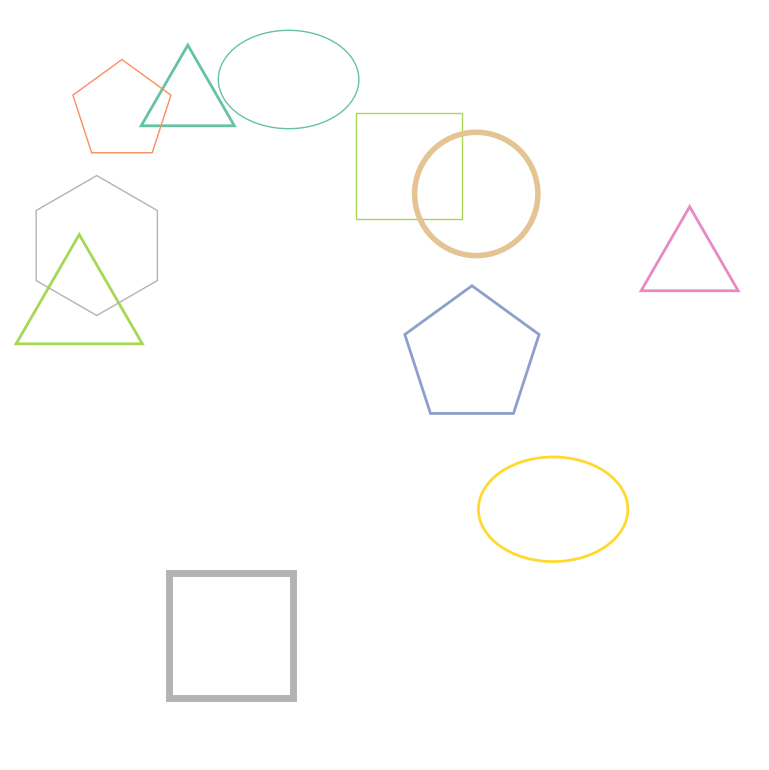[{"shape": "oval", "thickness": 0.5, "radius": 0.46, "center": [0.375, 0.897]}, {"shape": "triangle", "thickness": 1, "radius": 0.35, "center": [0.244, 0.872]}, {"shape": "pentagon", "thickness": 0.5, "radius": 0.33, "center": [0.158, 0.856]}, {"shape": "pentagon", "thickness": 1, "radius": 0.46, "center": [0.613, 0.537]}, {"shape": "triangle", "thickness": 1, "radius": 0.36, "center": [0.896, 0.659]}, {"shape": "triangle", "thickness": 1, "radius": 0.47, "center": [0.103, 0.601]}, {"shape": "square", "thickness": 0.5, "radius": 0.34, "center": [0.531, 0.784]}, {"shape": "oval", "thickness": 1, "radius": 0.49, "center": [0.718, 0.339]}, {"shape": "circle", "thickness": 2, "radius": 0.4, "center": [0.618, 0.748]}, {"shape": "square", "thickness": 2.5, "radius": 0.4, "center": [0.3, 0.175]}, {"shape": "hexagon", "thickness": 0.5, "radius": 0.45, "center": [0.126, 0.681]}]